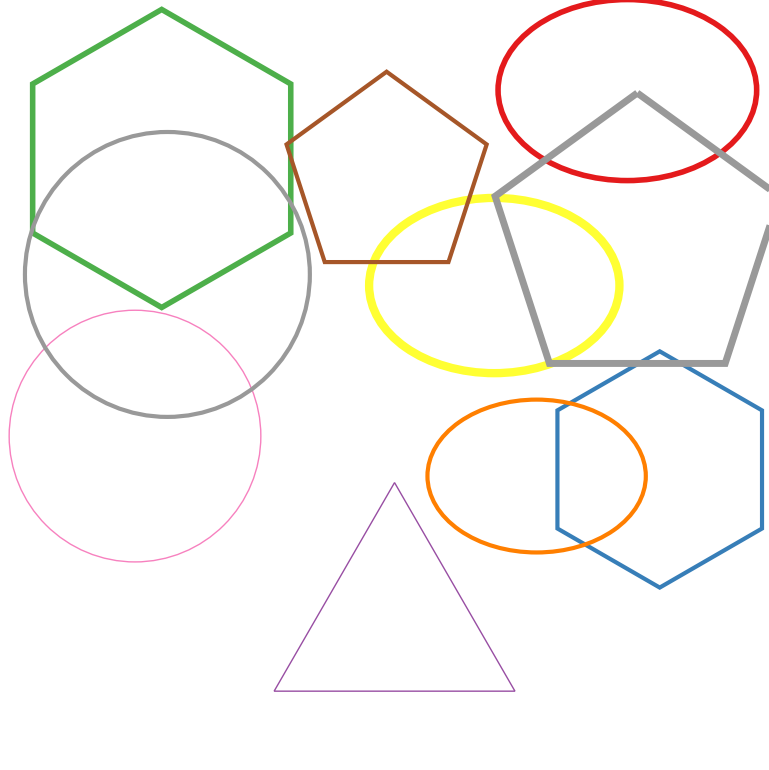[{"shape": "oval", "thickness": 2, "radius": 0.84, "center": [0.815, 0.883]}, {"shape": "hexagon", "thickness": 1.5, "radius": 0.77, "center": [0.857, 0.39]}, {"shape": "hexagon", "thickness": 2, "radius": 0.97, "center": [0.21, 0.794]}, {"shape": "triangle", "thickness": 0.5, "radius": 0.9, "center": [0.512, 0.193]}, {"shape": "oval", "thickness": 1.5, "radius": 0.71, "center": [0.697, 0.382]}, {"shape": "oval", "thickness": 3, "radius": 0.81, "center": [0.642, 0.629]}, {"shape": "pentagon", "thickness": 1.5, "radius": 0.68, "center": [0.502, 0.77]}, {"shape": "circle", "thickness": 0.5, "radius": 0.82, "center": [0.175, 0.434]}, {"shape": "circle", "thickness": 1.5, "radius": 0.93, "center": [0.217, 0.644]}, {"shape": "pentagon", "thickness": 2.5, "radius": 0.97, "center": [0.828, 0.685]}]